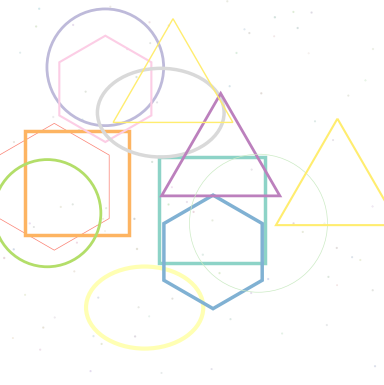[{"shape": "square", "thickness": 2.5, "radius": 0.69, "center": [0.55, 0.453]}, {"shape": "oval", "thickness": 3, "radius": 0.76, "center": [0.376, 0.201]}, {"shape": "circle", "thickness": 2, "radius": 0.76, "center": [0.273, 0.825]}, {"shape": "hexagon", "thickness": 0.5, "radius": 0.82, "center": [0.141, 0.515]}, {"shape": "hexagon", "thickness": 2.5, "radius": 0.74, "center": [0.553, 0.346]}, {"shape": "square", "thickness": 2.5, "radius": 0.68, "center": [0.2, 0.524]}, {"shape": "circle", "thickness": 2, "radius": 0.7, "center": [0.123, 0.446]}, {"shape": "hexagon", "thickness": 1.5, "radius": 0.69, "center": [0.274, 0.769]}, {"shape": "oval", "thickness": 2.5, "radius": 0.82, "center": [0.418, 0.707]}, {"shape": "triangle", "thickness": 2, "radius": 0.89, "center": [0.573, 0.58]}, {"shape": "circle", "thickness": 0.5, "radius": 0.9, "center": [0.671, 0.42]}, {"shape": "triangle", "thickness": 1.5, "radius": 0.92, "center": [0.876, 0.507]}, {"shape": "triangle", "thickness": 1, "radius": 0.9, "center": [0.449, 0.772]}]